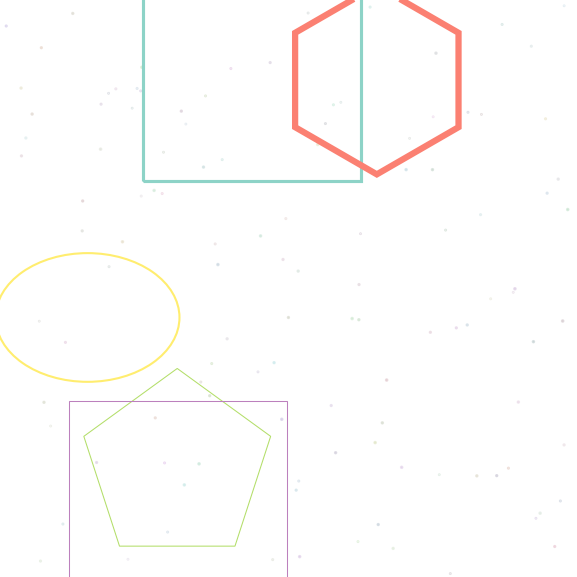[{"shape": "square", "thickness": 1.5, "radius": 0.94, "center": [0.436, 0.875]}, {"shape": "hexagon", "thickness": 3, "radius": 0.82, "center": [0.653, 0.861]}, {"shape": "pentagon", "thickness": 0.5, "radius": 0.85, "center": [0.307, 0.191]}, {"shape": "square", "thickness": 0.5, "radius": 0.94, "center": [0.308, 0.116]}, {"shape": "oval", "thickness": 1, "radius": 0.8, "center": [0.152, 0.449]}]